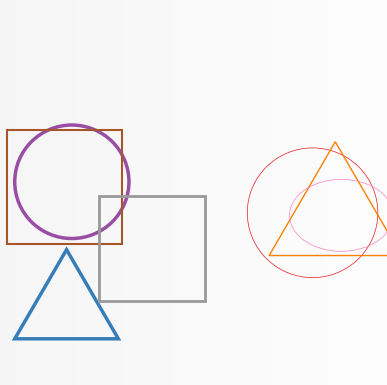[{"shape": "circle", "thickness": 0.5, "radius": 0.84, "center": [0.807, 0.447]}, {"shape": "triangle", "thickness": 2.5, "radius": 0.77, "center": [0.172, 0.197]}, {"shape": "circle", "thickness": 2.5, "radius": 0.74, "center": [0.185, 0.528]}, {"shape": "triangle", "thickness": 1, "radius": 0.98, "center": [0.865, 0.435]}, {"shape": "square", "thickness": 1.5, "radius": 0.74, "center": [0.166, 0.515]}, {"shape": "oval", "thickness": 0.5, "radius": 0.67, "center": [0.881, 0.441]}, {"shape": "square", "thickness": 2, "radius": 0.68, "center": [0.392, 0.355]}]